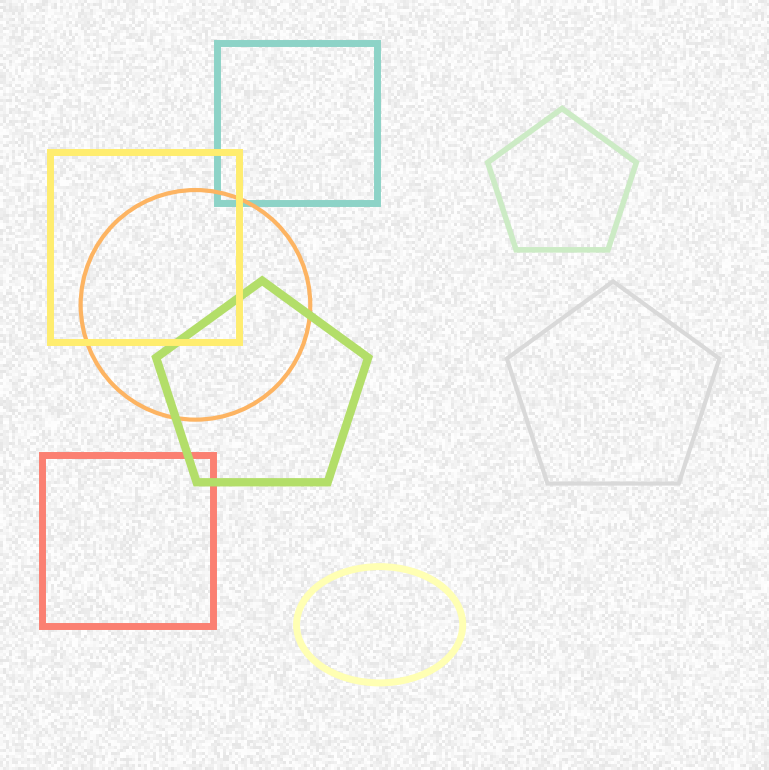[{"shape": "square", "thickness": 2.5, "radius": 0.52, "center": [0.385, 0.84]}, {"shape": "oval", "thickness": 2.5, "radius": 0.54, "center": [0.493, 0.189]}, {"shape": "square", "thickness": 2.5, "radius": 0.56, "center": [0.166, 0.299]}, {"shape": "circle", "thickness": 1.5, "radius": 0.75, "center": [0.254, 0.604]}, {"shape": "pentagon", "thickness": 3, "radius": 0.72, "center": [0.34, 0.491]}, {"shape": "pentagon", "thickness": 1.5, "radius": 0.73, "center": [0.796, 0.489]}, {"shape": "pentagon", "thickness": 2, "radius": 0.51, "center": [0.73, 0.758]}, {"shape": "square", "thickness": 2.5, "radius": 0.62, "center": [0.188, 0.679]}]